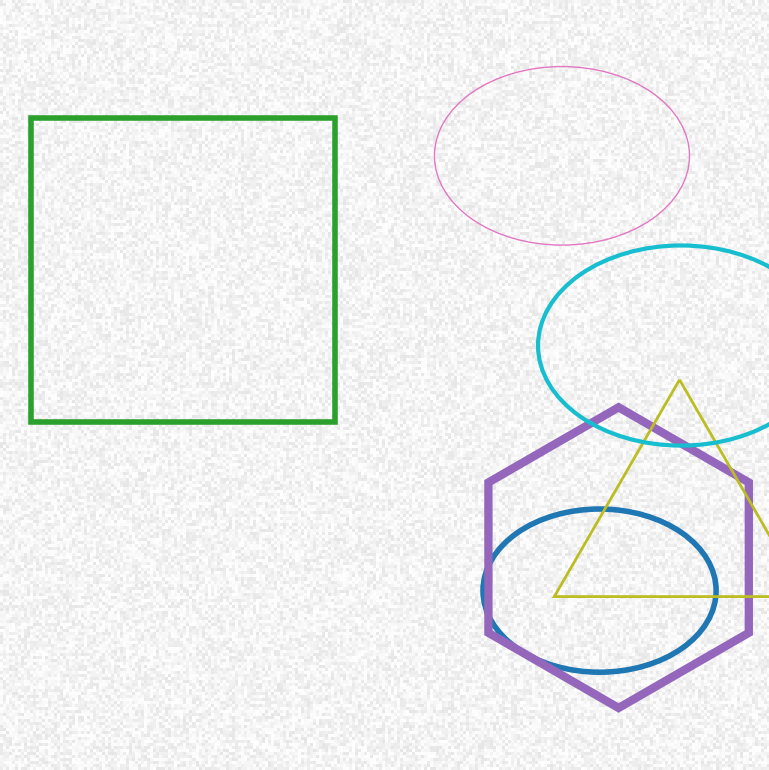[{"shape": "oval", "thickness": 2, "radius": 0.76, "center": [0.779, 0.233]}, {"shape": "square", "thickness": 2, "radius": 0.99, "center": [0.237, 0.649]}, {"shape": "hexagon", "thickness": 3, "radius": 0.98, "center": [0.803, 0.276]}, {"shape": "oval", "thickness": 0.5, "radius": 0.83, "center": [0.73, 0.798]}, {"shape": "triangle", "thickness": 1, "radius": 0.94, "center": [0.882, 0.319]}, {"shape": "oval", "thickness": 1.5, "radius": 0.93, "center": [0.884, 0.551]}]